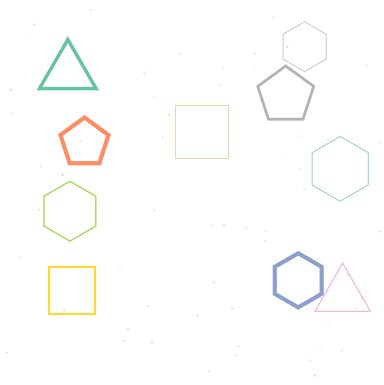[{"shape": "triangle", "thickness": 2.5, "radius": 0.42, "center": [0.176, 0.812]}, {"shape": "hexagon", "thickness": 0.5, "radius": 0.42, "center": [0.884, 0.561]}, {"shape": "pentagon", "thickness": 3, "radius": 0.33, "center": [0.219, 0.629]}, {"shape": "hexagon", "thickness": 3, "radius": 0.35, "center": [0.775, 0.272]}, {"shape": "triangle", "thickness": 0.5, "radius": 0.42, "center": [0.89, 0.233]}, {"shape": "hexagon", "thickness": 1, "radius": 0.39, "center": [0.182, 0.451]}, {"shape": "square", "thickness": 1.5, "radius": 0.3, "center": [0.187, 0.245]}, {"shape": "square", "thickness": 0.5, "radius": 0.34, "center": [0.524, 0.66]}, {"shape": "hexagon", "thickness": 0.5, "radius": 0.32, "center": [0.791, 0.879]}, {"shape": "pentagon", "thickness": 2, "radius": 0.38, "center": [0.742, 0.752]}]